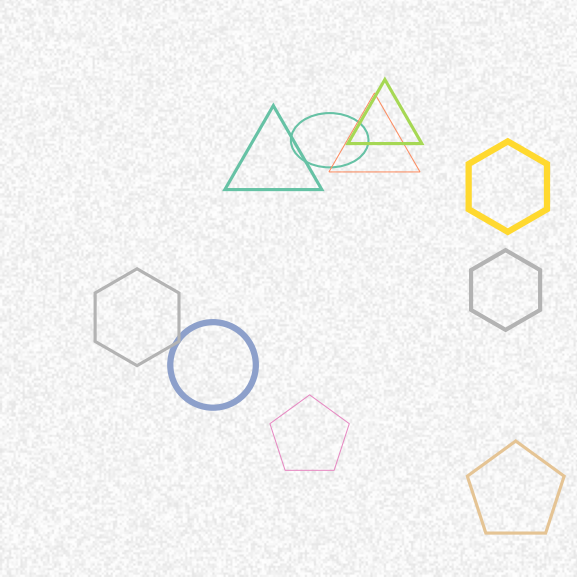[{"shape": "oval", "thickness": 1, "radius": 0.34, "center": [0.571, 0.756]}, {"shape": "triangle", "thickness": 1.5, "radius": 0.48, "center": [0.473, 0.719]}, {"shape": "triangle", "thickness": 0.5, "radius": 0.46, "center": [0.648, 0.747]}, {"shape": "circle", "thickness": 3, "radius": 0.37, "center": [0.369, 0.367]}, {"shape": "pentagon", "thickness": 0.5, "radius": 0.36, "center": [0.536, 0.243]}, {"shape": "triangle", "thickness": 1.5, "radius": 0.37, "center": [0.666, 0.787]}, {"shape": "hexagon", "thickness": 3, "radius": 0.39, "center": [0.879, 0.676]}, {"shape": "pentagon", "thickness": 1.5, "radius": 0.44, "center": [0.893, 0.147]}, {"shape": "hexagon", "thickness": 2, "radius": 0.35, "center": [0.876, 0.497]}, {"shape": "hexagon", "thickness": 1.5, "radius": 0.42, "center": [0.237, 0.45]}]